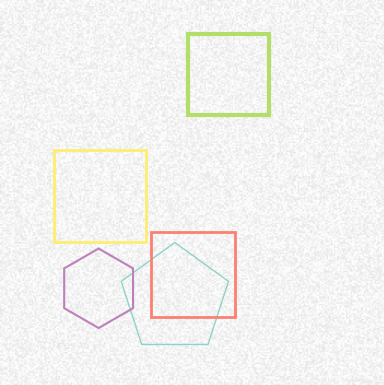[{"shape": "pentagon", "thickness": 1, "radius": 0.73, "center": [0.454, 0.224]}, {"shape": "square", "thickness": 2, "radius": 0.55, "center": [0.501, 0.287]}, {"shape": "square", "thickness": 3, "radius": 0.53, "center": [0.593, 0.806]}, {"shape": "hexagon", "thickness": 1.5, "radius": 0.52, "center": [0.256, 0.251]}, {"shape": "square", "thickness": 2, "radius": 0.6, "center": [0.26, 0.491]}]